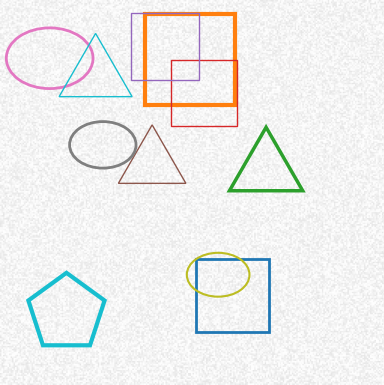[{"shape": "square", "thickness": 2, "radius": 0.47, "center": [0.604, 0.233]}, {"shape": "square", "thickness": 3, "radius": 0.59, "center": [0.494, 0.845]}, {"shape": "triangle", "thickness": 2.5, "radius": 0.55, "center": [0.691, 0.56]}, {"shape": "square", "thickness": 1, "radius": 0.43, "center": [0.53, 0.759]}, {"shape": "square", "thickness": 1, "radius": 0.44, "center": [0.428, 0.879]}, {"shape": "triangle", "thickness": 1, "radius": 0.51, "center": [0.395, 0.574]}, {"shape": "oval", "thickness": 2, "radius": 0.56, "center": [0.129, 0.849]}, {"shape": "oval", "thickness": 2, "radius": 0.43, "center": [0.267, 0.624]}, {"shape": "oval", "thickness": 1.5, "radius": 0.41, "center": [0.567, 0.286]}, {"shape": "pentagon", "thickness": 3, "radius": 0.52, "center": [0.173, 0.187]}, {"shape": "triangle", "thickness": 1, "radius": 0.55, "center": [0.248, 0.804]}]